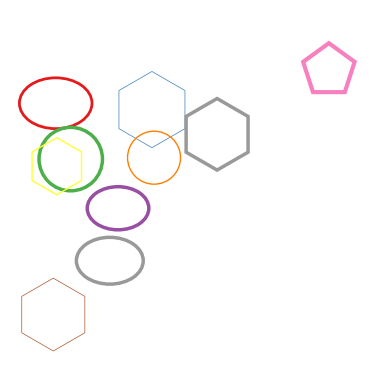[{"shape": "oval", "thickness": 2, "radius": 0.47, "center": [0.145, 0.732]}, {"shape": "hexagon", "thickness": 0.5, "radius": 0.49, "center": [0.395, 0.715]}, {"shape": "circle", "thickness": 2.5, "radius": 0.41, "center": [0.184, 0.587]}, {"shape": "oval", "thickness": 2.5, "radius": 0.4, "center": [0.307, 0.459]}, {"shape": "circle", "thickness": 1, "radius": 0.34, "center": [0.4, 0.59]}, {"shape": "hexagon", "thickness": 1, "radius": 0.37, "center": [0.148, 0.568]}, {"shape": "hexagon", "thickness": 0.5, "radius": 0.47, "center": [0.138, 0.183]}, {"shape": "pentagon", "thickness": 3, "radius": 0.35, "center": [0.854, 0.818]}, {"shape": "oval", "thickness": 2.5, "radius": 0.43, "center": [0.285, 0.323]}, {"shape": "hexagon", "thickness": 2.5, "radius": 0.46, "center": [0.564, 0.651]}]